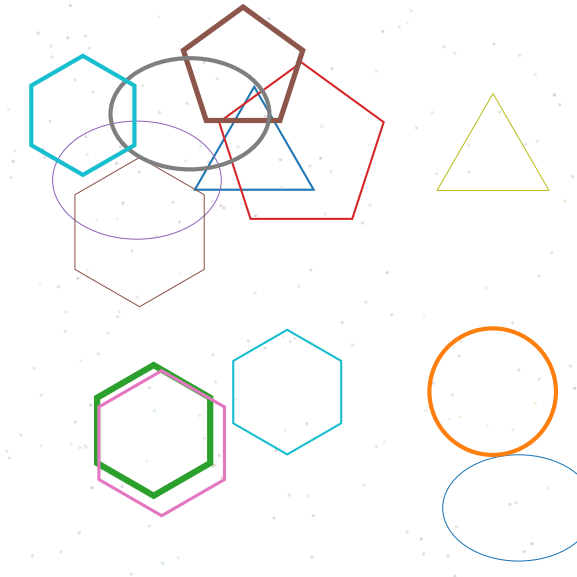[{"shape": "triangle", "thickness": 1, "radius": 0.59, "center": [0.44, 0.73]}, {"shape": "oval", "thickness": 0.5, "radius": 0.66, "center": [0.898, 0.12]}, {"shape": "circle", "thickness": 2, "radius": 0.55, "center": [0.853, 0.321]}, {"shape": "hexagon", "thickness": 3, "radius": 0.57, "center": [0.266, 0.254]}, {"shape": "pentagon", "thickness": 1, "radius": 0.75, "center": [0.522, 0.741]}, {"shape": "oval", "thickness": 0.5, "radius": 0.73, "center": [0.237, 0.687]}, {"shape": "hexagon", "thickness": 0.5, "radius": 0.65, "center": [0.242, 0.597]}, {"shape": "pentagon", "thickness": 2.5, "radius": 0.54, "center": [0.421, 0.878]}, {"shape": "hexagon", "thickness": 1.5, "radius": 0.63, "center": [0.28, 0.232]}, {"shape": "oval", "thickness": 2, "radius": 0.69, "center": [0.329, 0.802]}, {"shape": "triangle", "thickness": 0.5, "radius": 0.56, "center": [0.854, 0.725]}, {"shape": "hexagon", "thickness": 2, "radius": 0.52, "center": [0.143, 0.799]}, {"shape": "hexagon", "thickness": 1, "radius": 0.54, "center": [0.497, 0.32]}]